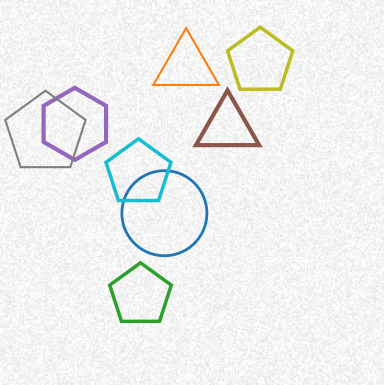[{"shape": "circle", "thickness": 2, "radius": 0.55, "center": [0.427, 0.446]}, {"shape": "triangle", "thickness": 1.5, "radius": 0.49, "center": [0.483, 0.829]}, {"shape": "pentagon", "thickness": 2.5, "radius": 0.42, "center": [0.365, 0.233]}, {"shape": "hexagon", "thickness": 3, "radius": 0.47, "center": [0.194, 0.678]}, {"shape": "triangle", "thickness": 3, "radius": 0.47, "center": [0.591, 0.67]}, {"shape": "pentagon", "thickness": 1.5, "radius": 0.55, "center": [0.118, 0.655]}, {"shape": "pentagon", "thickness": 2.5, "radius": 0.45, "center": [0.676, 0.84]}, {"shape": "pentagon", "thickness": 2.5, "radius": 0.44, "center": [0.36, 0.551]}]